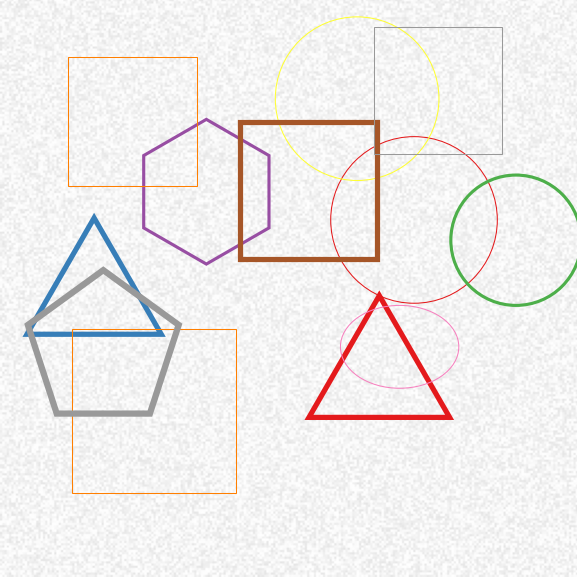[{"shape": "triangle", "thickness": 2.5, "radius": 0.7, "center": [0.657, 0.347]}, {"shape": "circle", "thickness": 0.5, "radius": 0.72, "center": [0.717, 0.618]}, {"shape": "triangle", "thickness": 2.5, "radius": 0.67, "center": [0.163, 0.487]}, {"shape": "circle", "thickness": 1.5, "radius": 0.56, "center": [0.893, 0.583]}, {"shape": "hexagon", "thickness": 1.5, "radius": 0.63, "center": [0.357, 0.667]}, {"shape": "square", "thickness": 0.5, "radius": 0.71, "center": [0.267, 0.287]}, {"shape": "square", "thickness": 0.5, "radius": 0.56, "center": [0.229, 0.789]}, {"shape": "circle", "thickness": 0.5, "radius": 0.71, "center": [0.618, 0.828]}, {"shape": "square", "thickness": 2.5, "radius": 0.59, "center": [0.534, 0.669]}, {"shape": "oval", "thickness": 0.5, "radius": 0.51, "center": [0.692, 0.399]}, {"shape": "pentagon", "thickness": 3, "radius": 0.69, "center": [0.179, 0.394]}, {"shape": "square", "thickness": 0.5, "radius": 0.55, "center": [0.758, 0.843]}]